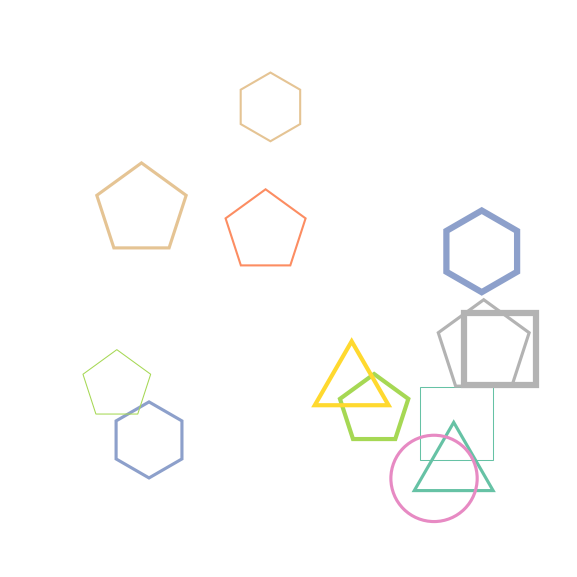[{"shape": "triangle", "thickness": 1.5, "radius": 0.39, "center": [0.786, 0.189]}, {"shape": "square", "thickness": 0.5, "radius": 0.32, "center": [0.79, 0.266]}, {"shape": "pentagon", "thickness": 1, "radius": 0.36, "center": [0.46, 0.599]}, {"shape": "hexagon", "thickness": 3, "radius": 0.35, "center": [0.834, 0.564]}, {"shape": "hexagon", "thickness": 1.5, "radius": 0.33, "center": [0.258, 0.237]}, {"shape": "circle", "thickness": 1.5, "radius": 0.37, "center": [0.752, 0.171]}, {"shape": "pentagon", "thickness": 2, "radius": 0.31, "center": [0.648, 0.289]}, {"shape": "pentagon", "thickness": 0.5, "radius": 0.31, "center": [0.202, 0.332]}, {"shape": "triangle", "thickness": 2, "radius": 0.37, "center": [0.609, 0.334]}, {"shape": "pentagon", "thickness": 1.5, "radius": 0.41, "center": [0.245, 0.636]}, {"shape": "hexagon", "thickness": 1, "radius": 0.3, "center": [0.468, 0.814]}, {"shape": "pentagon", "thickness": 1.5, "radius": 0.41, "center": [0.838, 0.397]}, {"shape": "square", "thickness": 3, "radius": 0.31, "center": [0.866, 0.395]}]